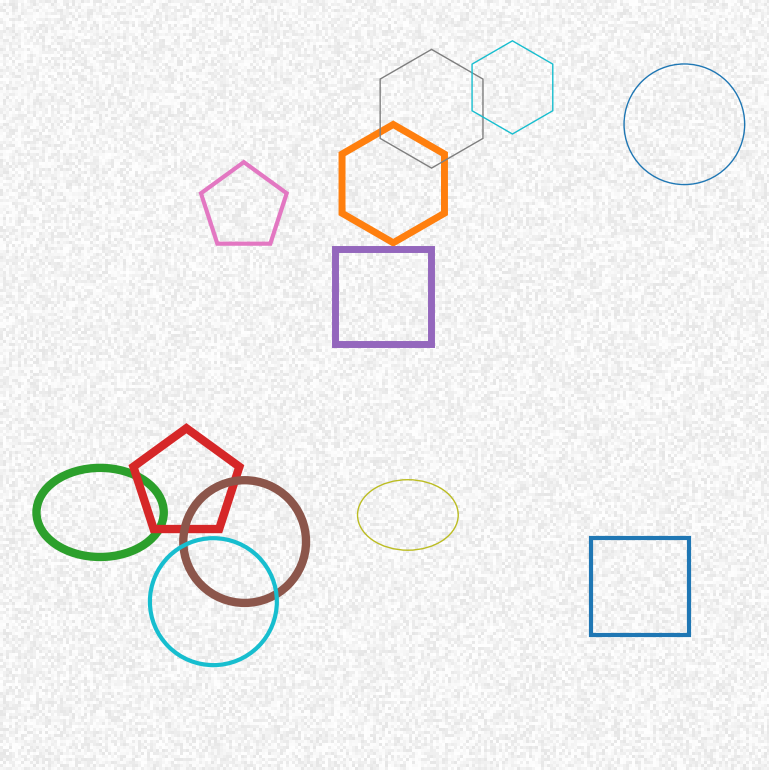[{"shape": "square", "thickness": 1.5, "radius": 0.32, "center": [0.832, 0.238]}, {"shape": "circle", "thickness": 0.5, "radius": 0.39, "center": [0.889, 0.839]}, {"shape": "hexagon", "thickness": 2.5, "radius": 0.38, "center": [0.511, 0.762]}, {"shape": "oval", "thickness": 3, "radius": 0.41, "center": [0.13, 0.335]}, {"shape": "pentagon", "thickness": 3, "radius": 0.36, "center": [0.242, 0.371]}, {"shape": "square", "thickness": 2.5, "radius": 0.31, "center": [0.498, 0.615]}, {"shape": "circle", "thickness": 3, "radius": 0.4, "center": [0.318, 0.297]}, {"shape": "pentagon", "thickness": 1.5, "radius": 0.29, "center": [0.317, 0.731]}, {"shape": "hexagon", "thickness": 0.5, "radius": 0.39, "center": [0.56, 0.859]}, {"shape": "oval", "thickness": 0.5, "radius": 0.33, "center": [0.53, 0.331]}, {"shape": "circle", "thickness": 1.5, "radius": 0.41, "center": [0.277, 0.219]}, {"shape": "hexagon", "thickness": 0.5, "radius": 0.3, "center": [0.665, 0.886]}]